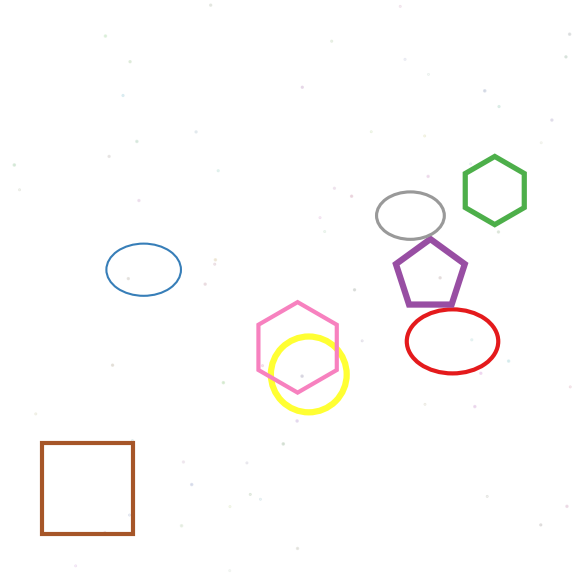[{"shape": "oval", "thickness": 2, "radius": 0.4, "center": [0.784, 0.408]}, {"shape": "oval", "thickness": 1, "radius": 0.32, "center": [0.249, 0.532]}, {"shape": "hexagon", "thickness": 2.5, "radius": 0.3, "center": [0.857, 0.669]}, {"shape": "pentagon", "thickness": 3, "radius": 0.31, "center": [0.745, 0.522]}, {"shape": "circle", "thickness": 3, "radius": 0.33, "center": [0.535, 0.351]}, {"shape": "square", "thickness": 2, "radius": 0.39, "center": [0.151, 0.154]}, {"shape": "hexagon", "thickness": 2, "radius": 0.39, "center": [0.515, 0.398]}, {"shape": "oval", "thickness": 1.5, "radius": 0.29, "center": [0.711, 0.626]}]